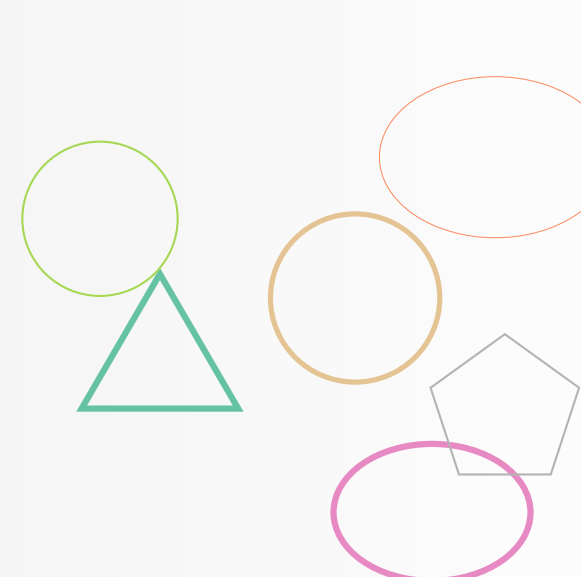[{"shape": "triangle", "thickness": 3, "radius": 0.78, "center": [0.275, 0.369]}, {"shape": "oval", "thickness": 0.5, "radius": 1.0, "center": [0.852, 0.727]}, {"shape": "oval", "thickness": 3, "radius": 0.85, "center": [0.743, 0.112]}, {"shape": "circle", "thickness": 1, "radius": 0.67, "center": [0.172, 0.62]}, {"shape": "circle", "thickness": 2.5, "radius": 0.73, "center": [0.611, 0.483]}, {"shape": "pentagon", "thickness": 1, "radius": 0.67, "center": [0.869, 0.286]}]